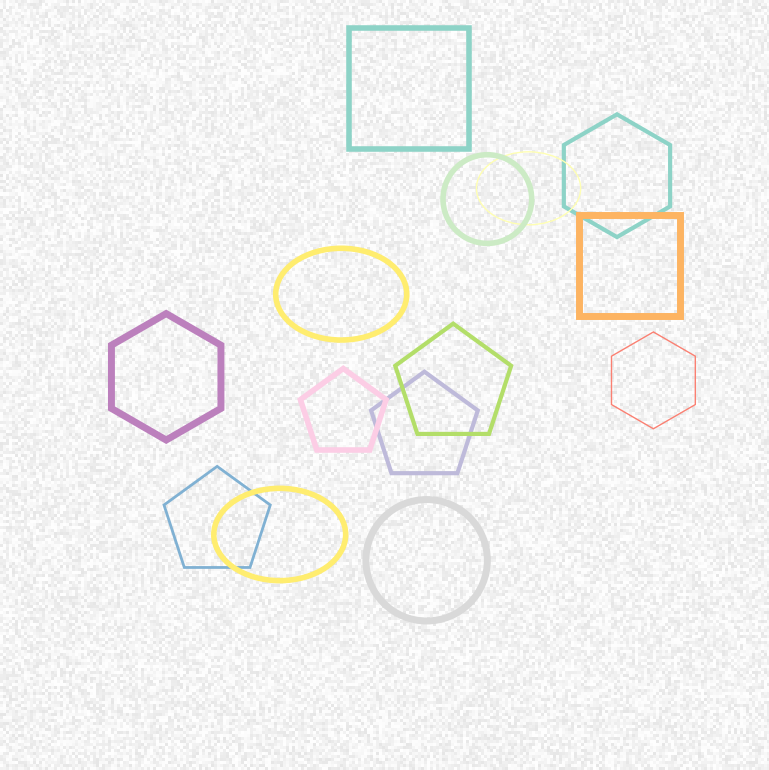[{"shape": "hexagon", "thickness": 1.5, "radius": 0.4, "center": [0.801, 0.772]}, {"shape": "square", "thickness": 2, "radius": 0.39, "center": [0.531, 0.885]}, {"shape": "oval", "thickness": 0.5, "radius": 0.34, "center": [0.686, 0.755]}, {"shape": "pentagon", "thickness": 1.5, "radius": 0.36, "center": [0.551, 0.444]}, {"shape": "hexagon", "thickness": 0.5, "radius": 0.31, "center": [0.849, 0.506]}, {"shape": "pentagon", "thickness": 1, "radius": 0.36, "center": [0.282, 0.322]}, {"shape": "square", "thickness": 2.5, "radius": 0.33, "center": [0.818, 0.655]}, {"shape": "pentagon", "thickness": 1.5, "radius": 0.4, "center": [0.589, 0.501]}, {"shape": "pentagon", "thickness": 2, "radius": 0.29, "center": [0.446, 0.463]}, {"shape": "circle", "thickness": 2.5, "radius": 0.39, "center": [0.554, 0.272]}, {"shape": "hexagon", "thickness": 2.5, "radius": 0.41, "center": [0.216, 0.511]}, {"shape": "circle", "thickness": 2, "radius": 0.29, "center": [0.633, 0.741]}, {"shape": "oval", "thickness": 2, "radius": 0.43, "center": [0.363, 0.306]}, {"shape": "oval", "thickness": 2, "radius": 0.43, "center": [0.443, 0.618]}]